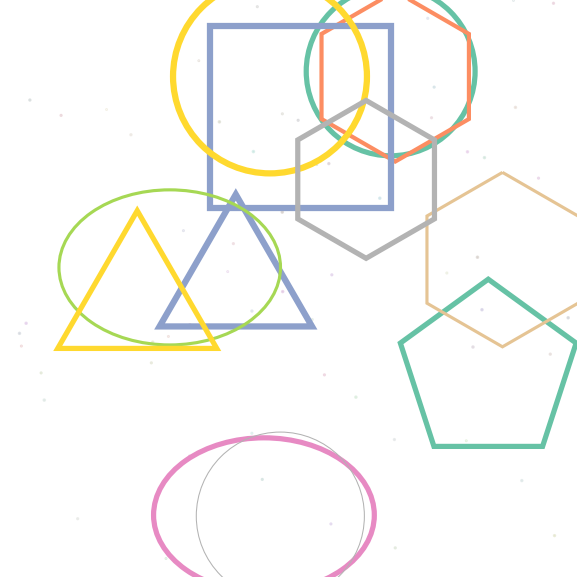[{"shape": "circle", "thickness": 2.5, "radius": 0.73, "center": [0.676, 0.876]}, {"shape": "pentagon", "thickness": 2.5, "radius": 0.8, "center": [0.845, 0.356]}, {"shape": "hexagon", "thickness": 2, "radius": 0.74, "center": [0.684, 0.867]}, {"shape": "square", "thickness": 3, "radius": 0.79, "center": [0.521, 0.796]}, {"shape": "triangle", "thickness": 3, "radius": 0.76, "center": [0.408, 0.51]}, {"shape": "oval", "thickness": 2.5, "radius": 0.96, "center": [0.457, 0.107]}, {"shape": "oval", "thickness": 1.5, "radius": 0.96, "center": [0.294, 0.536]}, {"shape": "circle", "thickness": 3, "radius": 0.84, "center": [0.468, 0.867]}, {"shape": "triangle", "thickness": 2.5, "radius": 0.8, "center": [0.238, 0.475]}, {"shape": "hexagon", "thickness": 1.5, "radius": 0.76, "center": [0.87, 0.55]}, {"shape": "hexagon", "thickness": 2.5, "radius": 0.68, "center": [0.634, 0.688]}, {"shape": "circle", "thickness": 0.5, "radius": 0.73, "center": [0.485, 0.105]}]